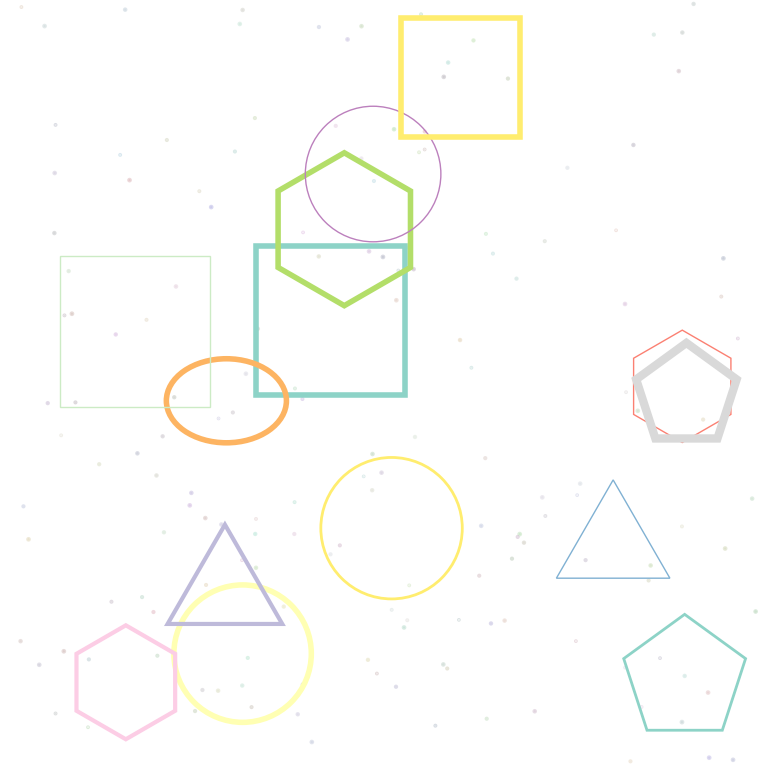[{"shape": "pentagon", "thickness": 1, "radius": 0.42, "center": [0.889, 0.119]}, {"shape": "square", "thickness": 2, "radius": 0.48, "center": [0.43, 0.584]}, {"shape": "circle", "thickness": 2, "radius": 0.45, "center": [0.315, 0.151]}, {"shape": "triangle", "thickness": 1.5, "radius": 0.43, "center": [0.292, 0.233]}, {"shape": "hexagon", "thickness": 0.5, "radius": 0.36, "center": [0.886, 0.498]}, {"shape": "triangle", "thickness": 0.5, "radius": 0.43, "center": [0.796, 0.292]}, {"shape": "oval", "thickness": 2, "radius": 0.39, "center": [0.294, 0.48]}, {"shape": "hexagon", "thickness": 2, "radius": 0.5, "center": [0.447, 0.702]}, {"shape": "hexagon", "thickness": 1.5, "radius": 0.37, "center": [0.163, 0.114]}, {"shape": "pentagon", "thickness": 3, "radius": 0.34, "center": [0.891, 0.486]}, {"shape": "circle", "thickness": 0.5, "radius": 0.44, "center": [0.485, 0.774]}, {"shape": "square", "thickness": 0.5, "radius": 0.49, "center": [0.175, 0.57]}, {"shape": "circle", "thickness": 1, "radius": 0.46, "center": [0.509, 0.314]}, {"shape": "square", "thickness": 2, "radius": 0.39, "center": [0.598, 0.899]}]